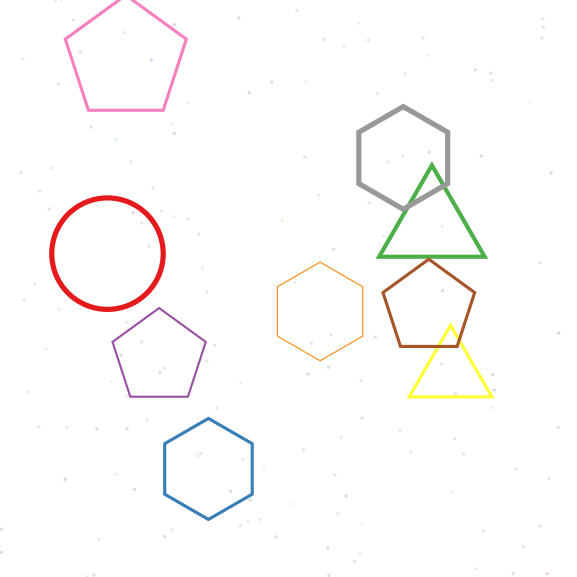[{"shape": "circle", "thickness": 2.5, "radius": 0.48, "center": [0.186, 0.56]}, {"shape": "hexagon", "thickness": 1.5, "radius": 0.44, "center": [0.361, 0.187]}, {"shape": "triangle", "thickness": 2, "radius": 0.53, "center": [0.748, 0.607]}, {"shape": "pentagon", "thickness": 1, "radius": 0.42, "center": [0.276, 0.381]}, {"shape": "hexagon", "thickness": 0.5, "radius": 0.43, "center": [0.554, 0.46]}, {"shape": "triangle", "thickness": 1.5, "radius": 0.41, "center": [0.78, 0.353]}, {"shape": "pentagon", "thickness": 1.5, "radius": 0.42, "center": [0.743, 0.467]}, {"shape": "pentagon", "thickness": 1.5, "radius": 0.55, "center": [0.218, 0.897]}, {"shape": "hexagon", "thickness": 2.5, "radius": 0.44, "center": [0.698, 0.726]}]